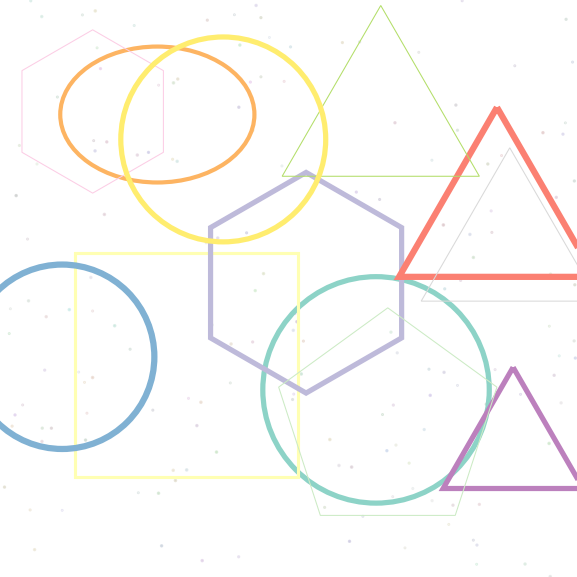[{"shape": "circle", "thickness": 2.5, "radius": 0.98, "center": [0.651, 0.324]}, {"shape": "square", "thickness": 1.5, "radius": 0.97, "center": [0.323, 0.367]}, {"shape": "hexagon", "thickness": 2.5, "radius": 0.96, "center": [0.53, 0.51]}, {"shape": "triangle", "thickness": 3, "radius": 0.98, "center": [0.861, 0.618]}, {"shape": "circle", "thickness": 3, "radius": 0.8, "center": [0.108, 0.381]}, {"shape": "oval", "thickness": 2, "radius": 0.84, "center": [0.272, 0.801]}, {"shape": "triangle", "thickness": 0.5, "radius": 0.99, "center": [0.659, 0.792]}, {"shape": "hexagon", "thickness": 0.5, "radius": 0.71, "center": [0.16, 0.806]}, {"shape": "triangle", "thickness": 0.5, "radius": 0.89, "center": [0.883, 0.566]}, {"shape": "triangle", "thickness": 2.5, "radius": 0.7, "center": [0.888, 0.223]}, {"shape": "pentagon", "thickness": 0.5, "radius": 0.99, "center": [0.671, 0.267]}, {"shape": "circle", "thickness": 2.5, "radius": 0.89, "center": [0.387, 0.758]}]